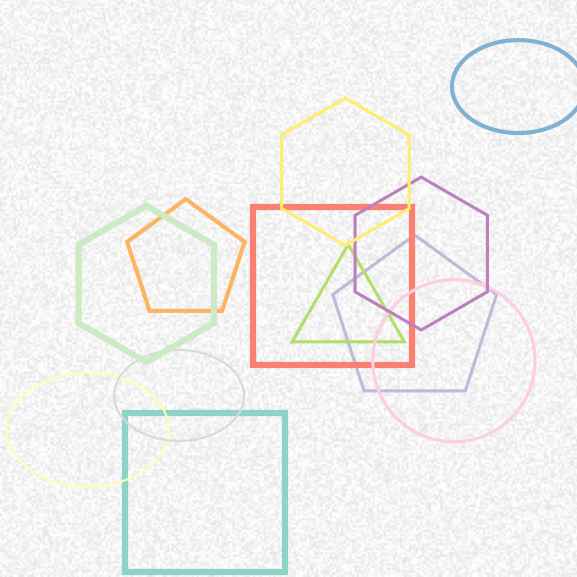[{"shape": "square", "thickness": 3, "radius": 0.69, "center": [0.355, 0.146]}, {"shape": "oval", "thickness": 1, "radius": 0.7, "center": [0.152, 0.255]}, {"shape": "pentagon", "thickness": 1.5, "radius": 0.75, "center": [0.718, 0.443]}, {"shape": "square", "thickness": 3, "radius": 0.69, "center": [0.576, 0.504]}, {"shape": "oval", "thickness": 2, "radius": 0.57, "center": [0.898, 0.849]}, {"shape": "pentagon", "thickness": 2, "radius": 0.53, "center": [0.322, 0.547]}, {"shape": "triangle", "thickness": 1.5, "radius": 0.56, "center": [0.603, 0.463]}, {"shape": "circle", "thickness": 1.5, "radius": 0.7, "center": [0.786, 0.375]}, {"shape": "oval", "thickness": 1, "radius": 0.56, "center": [0.31, 0.314]}, {"shape": "hexagon", "thickness": 1.5, "radius": 0.66, "center": [0.729, 0.56]}, {"shape": "hexagon", "thickness": 3, "radius": 0.68, "center": [0.253, 0.508]}, {"shape": "hexagon", "thickness": 1.5, "radius": 0.64, "center": [0.598, 0.702]}]